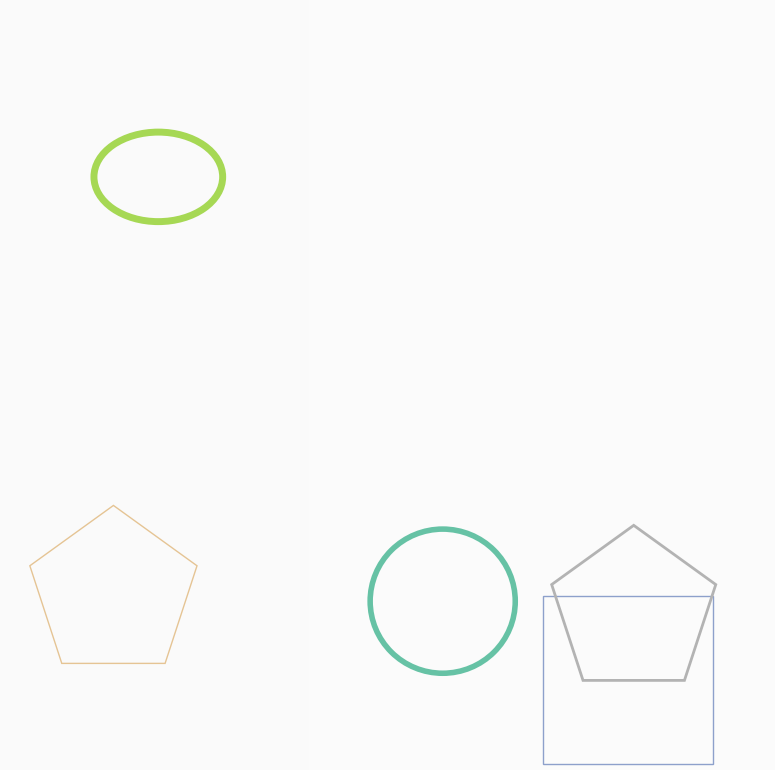[{"shape": "circle", "thickness": 2, "radius": 0.47, "center": [0.571, 0.219]}, {"shape": "square", "thickness": 0.5, "radius": 0.55, "center": [0.81, 0.117]}, {"shape": "oval", "thickness": 2.5, "radius": 0.42, "center": [0.204, 0.77]}, {"shape": "pentagon", "thickness": 0.5, "radius": 0.57, "center": [0.146, 0.23]}, {"shape": "pentagon", "thickness": 1, "radius": 0.56, "center": [0.818, 0.206]}]